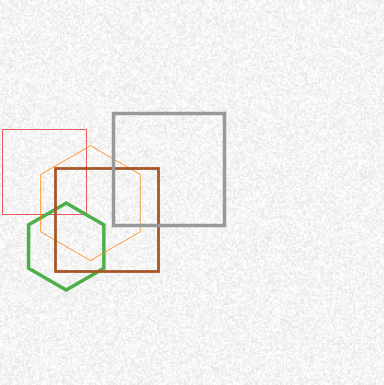[{"shape": "square", "thickness": 0.5, "radius": 0.55, "center": [0.114, 0.555]}, {"shape": "hexagon", "thickness": 2.5, "radius": 0.56, "center": [0.172, 0.36]}, {"shape": "hexagon", "thickness": 0.5, "radius": 0.75, "center": [0.235, 0.472]}, {"shape": "square", "thickness": 2, "radius": 0.67, "center": [0.276, 0.429]}, {"shape": "square", "thickness": 2.5, "radius": 0.73, "center": [0.438, 0.561]}]